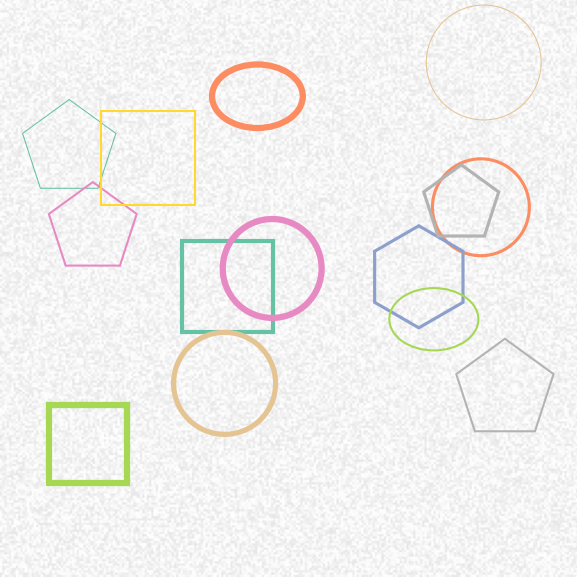[{"shape": "square", "thickness": 2, "radius": 0.4, "center": [0.394, 0.503]}, {"shape": "pentagon", "thickness": 0.5, "radius": 0.42, "center": [0.12, 0.742]}, {"shape": "circle", "thickness": 1.5, "radius": 0.42, "center": [0.833, 0.64]}, {"shape": "oval", "thickness": 3, "radius": 0.39, "center": [0.446, 0.832]}, {"shape": "hexagon", "thickness": 1.5, "radius": 0.44, "center": [0.725, 0.52]}, {"shape": "pentagon", "thickness": 1, "radius": 0.4, "center": [0.161, 0.604]}, {"shape": "circle", "thickness": 3, "radius": 0.43, "center": [0.471, 0.534]}, {"shape": "oval", "thickness": 1, "radius": 0.39, "center": [0.751, 0.446]}, {"shape": "square", "thickness": 3, "radius": 0.34, "center": [0.152, 0.23]}, {"shape": "square", "thickness": 1, "radius": 0.41, "center": [0.257, 0.725]}, {"shape": "circle", "thickness": 2.5, "radius": 0.44, "center": [0.389, 0.335]}, {"shape": "circle", "thickness": 0.5, "radius": 0.5, "center": [0.838, 0.891]}, {"shape": "pentagon", "thickness": 1, "radius": 0.44, "center": [0.874, 0.324]}, {"shape": "pentagon", "thickness": 1.5, "radius": 0.34, "center": [0.799, 0.646]}]